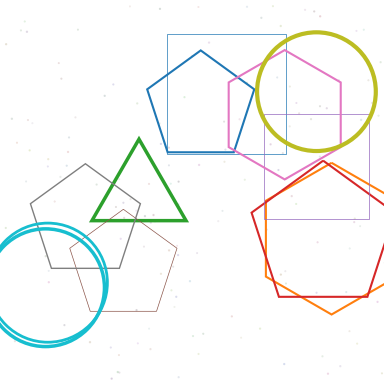[{"shape": "pentagon", "thickness": 1.5, "radius": 0.73, "center": [0.521, 0.723]}, {"shape": "square", "thickness": 0.5, "radius": 0.78, "center": [0.588, 0.756]}, {"shape": "hexagon", "thickness": 1.5, "radius": 0.99, "center": [0.861, 0.38]}, {"shape": "triangle", "thickness": 2.5, "radius": 0.71, "center": [0.361, 0.497]}, {"shape": "pentagon", "thickness": 1.5, "radius": 0.98, "center": [0.839, 0.387]}, {"shape": "square", "thickness": 0.5, "radius": 0.68, "center": [0.822, 0.567]}, {"shape": "pentagon", "thickness": 0.5, "radius": 0.73, "center": [0.32, 0.31]}, {"shape": "hexagon", "thickness": 1.5, "radius": 0.84, "center": [0.739, 0.702]}, {"shape": "pentagon", "thickness": 1, "radius": 0.75, "center": [0.222, 0.425]}, {"shape": "circle", "thickness": 3, "radius": 0.77, "center": [0.822, 0.762]}, {"shape": "circle", "thickness": 2, "radius": 0.77, "center": [0.124, 0.266]}, {"shape": "circle", "thickness": 2.5, "radius": 0.76, "center": [0.118, 0.253]}]